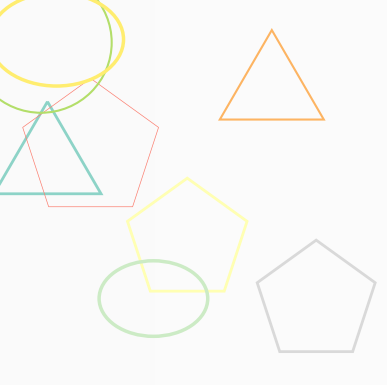[{"shape": "triangle", "thickness": 2, "radius": 0.8, "center": [0.123, 0.576]}, {"shape": "pentagon", "thickness": 2, "radius": 0.81, "center": [0.483, 0.375]}, {"shape": "pentagon", "thickness": 0.5, "radius": 0.92, "center": [0.234, 0.612]}, {"shape": "triangle", "thickness": 1.5, "radius": 0.77, "center": [0.701, 0.767]}, {"shape": "circle", "thickness": 1.5, "radius": 0.91, "center": [0.106, 0.89]}, {"shape": "pentagon", "thickness": 2, "radius": 0.8, "center": [0.816, 0.216]}, {"shape": "oval", "thickness": 2.5, "radius": 0.7, "center": [0.396, 0.225]}, {"shape": "oval", "thickness": 2.5, "radius": 0.86, "center": [0.146, 0.898]}]